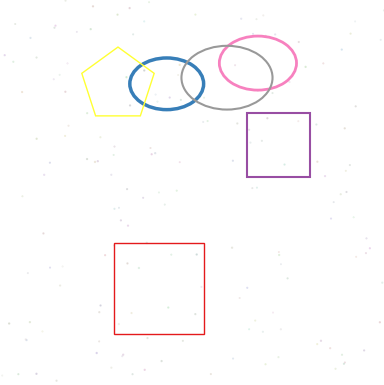[{"shape": "square", "thickness": 1, "radius": 0.59, "center": [0.413, 0.251]}, {"shape": "oval", "thickness": 2.5, "radius": 0.48, "center": [0.433, 0.782]}, {"shape": "square", "thickness": 1.5, "radius": 0.41, "center": [0.723, 0.623]}, {"shape": "pentagon", "thickness": 1, "radius": 0.49, "center": [0.306, 0.779]}, {"shape": "oval", "thickness": 2, "radius": 0.5, "center": [0.67, 0.836]}, {"shape": "oval", "thickness": 1.5, "radius": 0.59, "center": [0.59, 0.798]}]